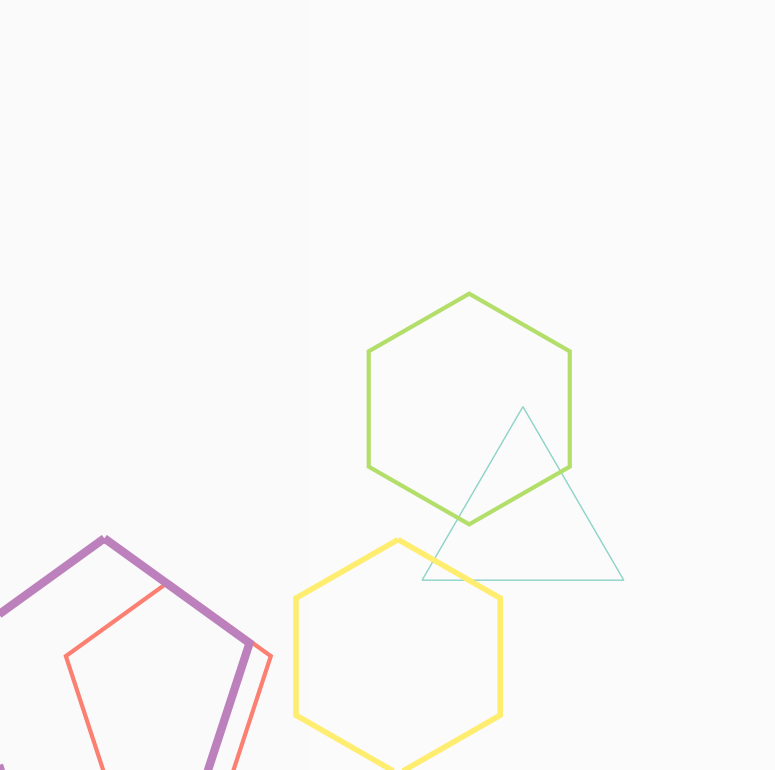[{"shape": "triangle", "thickness": 0.5, "radius": 0.75, "center": [0.675, 0.322]}, {"shape": "pentagon", "thickness": 1.5, "radius": 0.7, "center": [0.217, 0.105]}, {"shape": "hexagon", "thickness": 1.5, "radius": 0.75, "center": [0.605, 0.469]}, {"shape": "pentagon", "thickness": 3, "radius": 0.98, "center": [0.135, 0.104]}, {"shape": "hexagon", "thickness": 2, "radius": 0.76, "center": [0.514, 0.147]}]